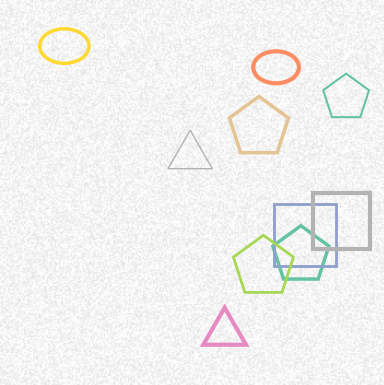[{"shape": "pentagon", "thickness": 1.5, "radius": 0.31, "center": [0.899, 0.746]}, {"shape": "pentagon", "thickness": 2.5, "radius": 0.38, "center": [0.781, 0.337]}, {"shape": "oval", "thickness": 3, "radius": 0.3, "center": [0.717, 0.825]}, {"shape": "square", "thickness": 2, "radius": 0.4, "center": [0.792, 0.389]}, {"shape": "triangle", "thickness": 3, "radius": 0.32, "center": [0.584, 0.137]}, {"shape": "pentagon", "thickness": 2, "radius": 0.41, "center": [0.684, 0.307]}, {"shape": "oval", "thickness": 2.5, "radius": 0.32, "center": [0.167, 0.88]}, {"shape": "pentagon", "thickness": 2.5, "radius": 0.4, "center": [0.673, 0.669]}, {"shape": "square", "thickness": 3, "radius": 0.37, "center": [0.886, 0.426]}, {"shape": "triangle", "thickness": 1, "radius": 0.33, "center": [0.494, 0.595]}]